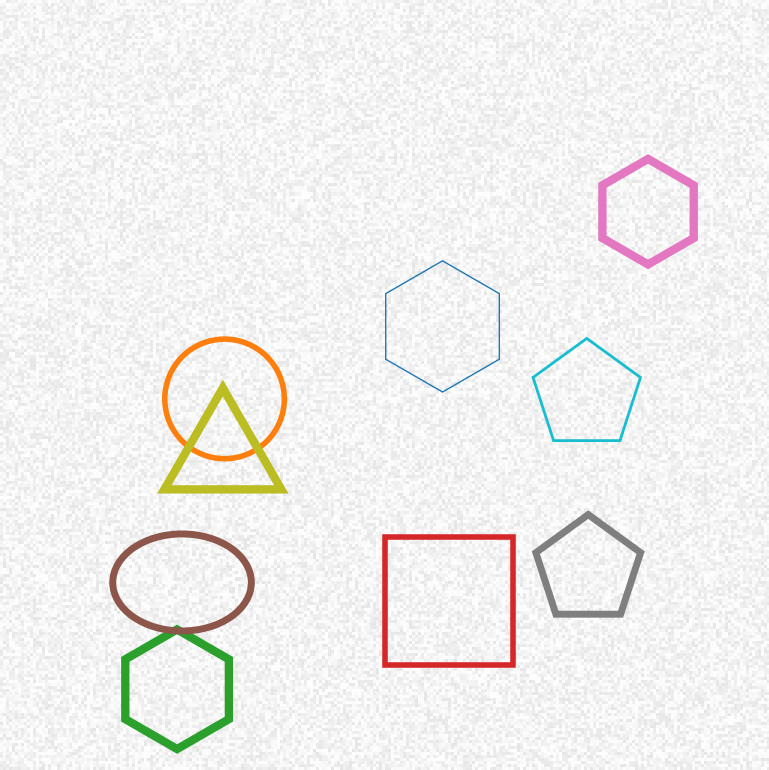[{"shape": "hexagon", "thickness": 0.5, "radius": 0.43, "center": [0.575, 0.576]}, {"shape": "circle", "thickness": 2, "radius": 0.39, "center": [0.292, 0.482]}, {"shape": "hexagon", "thickness": 3, "radius": 0.39, "center": [0.23, 0.105]}, {"shape": "square", "thickness": 2, "radius": 0.41, "center": [0.583, 0.22]}, {"shape": "oval", "thickness": 2.5, "radius": 0.45, "center": [0.236, 0.244]}, {"shape": "hexagon", "thickness": 3, "radius": 0.34, "center": [0.842, 0.725]}, {"shape": "pentagon", "thickness": 2.5, "radius": 0.36, "center": [0.764, 0.26]}, {"shape": "triangle", "thickness": 3, "radius": 0.44, "center": [0.289, 0.408]}, {"shape": "pentagon", "thickness": 1, "radius": 0.37, "center": [0.762, 0.487]}]